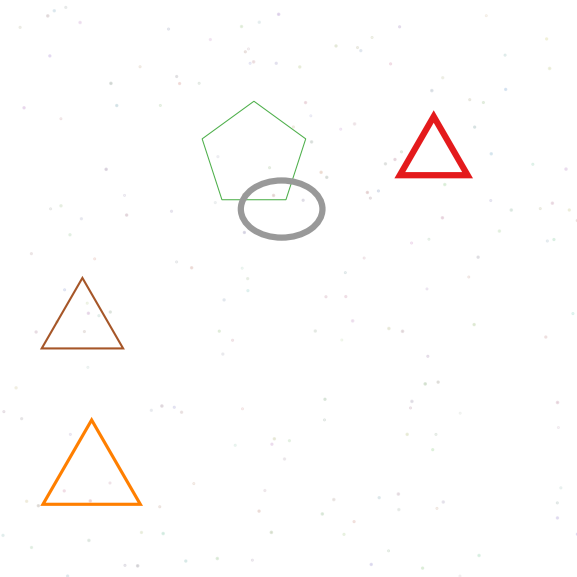[{"shape": "triangle", "thickness": 3, "radius": 0.34, "center": [0.751, 0.73]}, {"shape": "pentagon", "thickness": 0.5, "radius": 0.47, "center": [0.44, 0.73]}, {"shape": "triangle", "thickness": 1.5, "radius": 0.49, "center": [0.159, 0.175]}, {"shape": "triangle", "thickness": 1, "radius": 0.41, "center": [0.143, 0.436]}, {"shape": "oval", "thickness": 3, "radius": 0.35, "center": [0.488, 0.637]}]